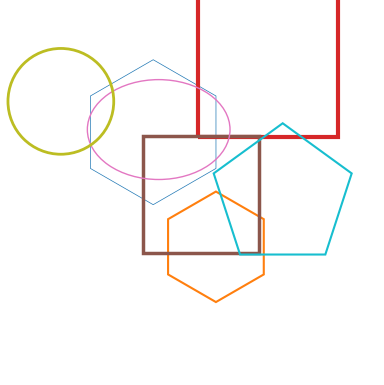[{"shape": "hexagon", "thickness": 0.5, "radius": 0.94, "center": [0.398, 0.657]}, {"shape": "hexagon", "thickness": 1.5, "radius": 0.72, "center": [0.561, 0.359]}, {"shape": "square", "thickness": 3, "radius": 0.91, "center": [0.696, 0.825]}, {"shape": "square", "thickness": 2.5, "radius": 0.76, "center": [0.522, 0.496]}, {"shape": "oval", "thickness": 1, "radius": 0.93, "center": [0.412, 0.663]}, {"shape": "circle", "thickness": 2, "radius": 0.69, "center": [0.158, 0.737]}, {"shape": "pentagon", "thickness": 1.5, "radius": 0.94, "center": [0.734, 0.491]}]